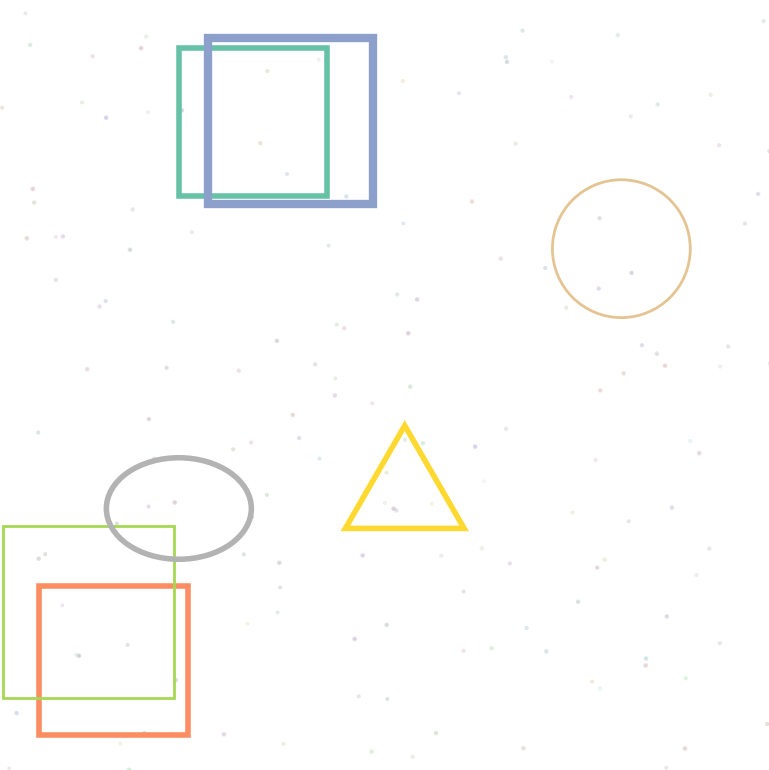[{"shape": "square", "thickness": 2, "radius": 0.48, "center": [0.329, 0.842]}, {"shape": "square", "thickness": 2, "radius": 0.49, "center": [0.147, 0.142]}, {"shape": "square", "thickness": 3, "radius": 0.54, "center": [0.377, 0.843]}, {"shape": "square", "thickness": 1, "radius": 0.56, "center": [0.115, 0.205]}, {"shape": "triangle", "thickness": 2, "radius": 0.45, "center": [0.526, 0.358]}, {"shape": "circle", "thickness": 1, "radius": 0.45, "center": [0.807, 0.677]}, {"shape": "oval", "thickness": 2, "radius": 0.47, "center": [0.232, 0.34]}]